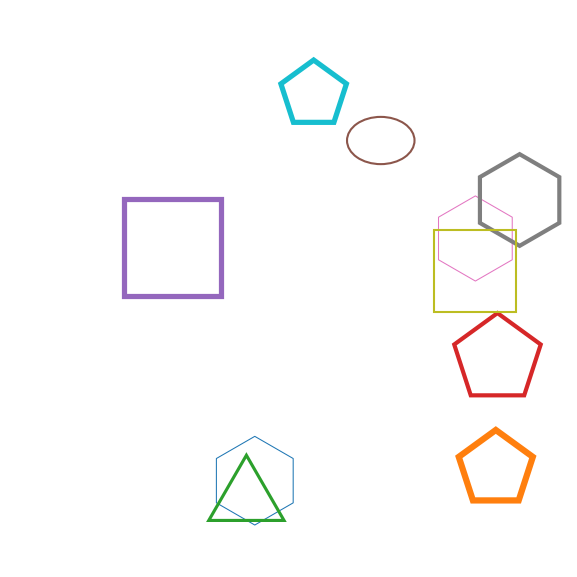[{"shape": "hexagon", "thickness": 0.5, "radius": 0.38, "center": [0.441, 0.167]}, {"shape": "pentagon", "thickness": 3, "radius": 0.34, "center": [0.859, 0.187]}, {"shape": "triangle", "thickness": 1.5, "radius": 0.38, "center": [0.427, 0.136]}, {"shape": "pentagon", "thickness": 2, "radius": 0.39, "center": [0.861, 0.378]}, {"shape": "square", "thickness": 2.5, "radius": 0.42, "center": [0.298, 0.57]}, {"shape": "oval", "thickness": 1, "radius": 0.29, "center": [0.659, 0.756]}, {"shape": "hexagon", "thickness": 0.5, "radius": 0.37, "center": [0.823, 0.586]}, {"shape": "hexagon", "thickness": 2, "radius": 0.4, "center": [0.9, 0.653]}, {"shape": "square", "thickness": 1, "radius": 0.36, "center": [0.823, 0.53]}, {"shape": "pentagon", "thickness": 2.5, "radius": 0.3, "center": [0.543, 0.836]}]